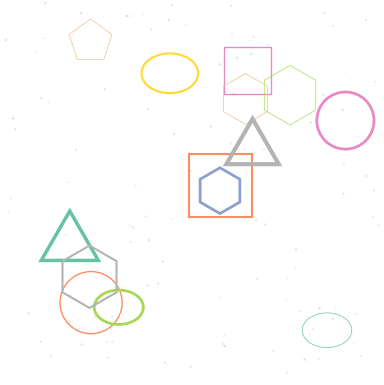[{"shape": "triangle", "thickness": 2.5, "radius": 0.43, "center": [0.181, 0.366]}, {"shape": "oval", "thickness": 0.5, "radius": 0.32, "center": [0.849, 0.142]}, {"shape": "square", "thickness": 1.5, "radius": 0.41, "center": [0.573, 0.518]}, {"shape": "circle", "thickness": 1, "radius": 0.4, "center": [0.237, 0.214]}, {"shape": "hexagon", "thickness": 2, "radius": 0.3, "center": [0.571, 0.505]}, {"shape": "square", "thickness": 1, "radius": 0.31, "center": [0.643, 0.816]}, {"shape": "circle", "thickness": 2, "radius": 0.37, "center": [0.897, 0.687]}, {"shape": "oval", "thickness": 2, "radius": 0.32, "center": [0.308, 0.202]}, {"shape": "hexagon", "thickness": 0.5, "radius": 0.39, "center": [0.753, 0.753]}, {"shape": "oval", "thickness": 1.5, "radius": 0.37, "center": [0.441, 0.81]}, {"shape": "pentagon", "thickness": 0.5, "radius": 0.29, "center": [0.235, 0.892]}, {"shape": "hexagon", "thickness": 0.5, "radius": 0.33, "center": [0.637, 0.743]}, {"shape": "hexagon", "thickness": 1.5, "radius": 0.41, "center": [0.233, 0.281]}, {"shape": "triangle", "thickness": 3, "radius": 0.39, "center": [0.656, 0.613]}]